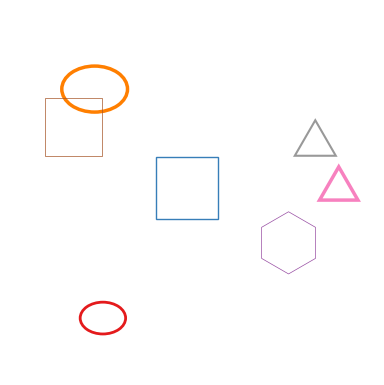[{"shape": "oval", "thickness": 2, "radius": 0.3, "center": [0.267, 0.174]}, {"shape": "square", "thickness": 1, "radius": 0.4, "center": [0.485, 0.512]}, {"shape": "hexagon", "thickness": 0.5, "radius": 0.4, "center": [0.749, 0.369]}, {"shape": "oval", "thickness": 2.5, "radius": 0.43, "center": [0.246, 0.769]}, {"shape": "square", "thickness": 0.5, "radius": 0.37, "center": [0.191, 0.67]}, {"shape": "triangle", "thickness": 2.5, "radius": 0.29, "center": [0.88, 0.509]}, {"shape": "triangle", "thickness": 1.5, "radius": 0.31, "center": [0.819, 0.626]}]